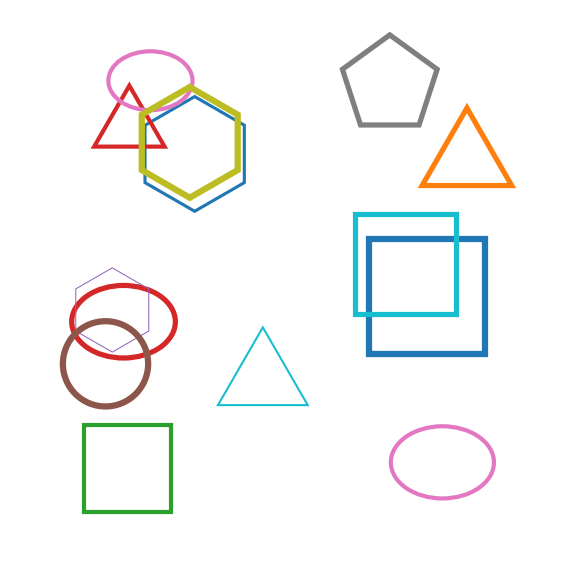[{"shape": "square", "thickness": 3, "radius": 0.5, "center": [0.74, 0.486]}, {"shape": "hexagon", "thickness": 1.5, "radius": 0.5, "center": [0.337, 0.733]}, {"shape": "triangle", "thickness": 2.5, "radius": 0.45, "center": [0.809, 0.723]}, {"shape": "square", "thickness": 2, "radius": 0.38, "center": [0.221, 0.188]}, {"shape": "oval", "thickness": 2.5, "radius": 0.45, "center": [0.214, 0.442]}, {"shape": "triangle", "thickness": 2, "radius": 0.35, "center": [0.224, 0.78]}, {"shape": "hexagon", "thickness": 0.5, "radius": 0.36, "center": [0.194, 0.462]}, {"shape": "circle", "thickness": 3, "radius": 0.37, "center": [0.183, 0.369]}, {"shape": "oval", "thickness": 2, "radius": 0.45, "center": [0.766, 0.199]}, {"shape": "oval", "thickness": 2, "radius": 0.36, "center": [0.261, 0.859]}, {"shape": "pentagon", "thickness": 2.5, "radius": 0.43, "center": [0.675, 0.852]}, {"shape": "hexagon", "thickness": 3, "radius": 0.48, "center": [0.329, 0.753]}, {"shape": "triangle", "thickness": 1, "radius": 0.45, "center": [0.455, 0.343]}, {"shape": "square", "thickness": 2.5, "radius": 0.43, "center": [0.702, 0.542]}]